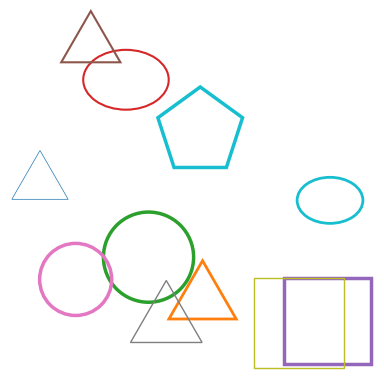[{"shape": "triangle", "thickness": 0.5, "radius": 0.42, "center": [0.104, 0.525]}, {"shape": "triangle", "thickness": 2, "radius": 0.5, "center": [0.526, 0.222]}, {"shape": "circle", "thickness": 2.5, "radius": 0.59, "center": [0.386, 0.332]}, {"shape": "oval", "thickness": 1.5, "radius": 0.56, "center": [0.327, 0.793]}, {"shape": "square", "thickness": 2.5, "radius": 0.56, "center": [0.85, 0.166]}, {"shape": "triangle", "thickness": 1.5, "radius": 0.44, "center": [0.236, 0.883]}, {"shape": "circle", "thickness": 2.5, "radius": 0.47, "center": [0.197, 0.274]}, {"shape": "triangle", "thickness": 1, "radius": 0.54, "center": [0.432, 0.164]}, {"shape": "square", "thickness": 1, "radius": 0.59, "center": [0.776, 0.16]}, {"shape": "oval", "thickness": 2, "radius": 0.43, "center": [0.857, 0.48]}, {"shape": "pentagon", "thickness": 2.5, "radius": 0.58, "center": [0.52, 0.658]}]